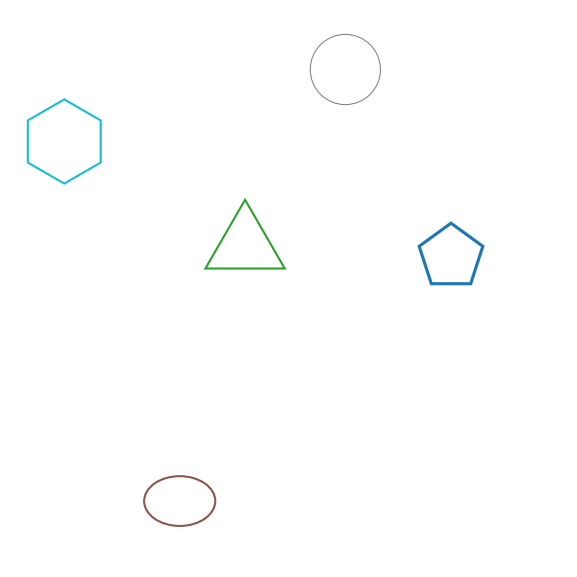[{"shape": "pentagon", "thickness": 1.5, "radius": 0.29, "center": [0.781, 0.555]}, {"shape": "triangle", "thickness": 1, "radius": 0.4, "center": [0.424, 0.574]}, {"shape": "oval", "thickness": 1, "radius": 0.31, "center": [0.311, 0.131]}, {"shape": "circle", "thickness": 0.5, "radius": 0.3, "center": [0.598, 0.879]}, {"shape": "hexagon", "thickness": 1, "radius": 0.36, "center": [0.111, 0.754]}]